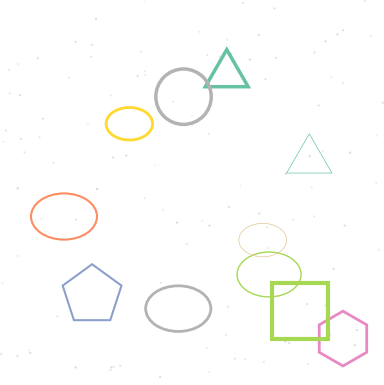[{"shape": "triangle", "thickness": 2.5, "radius": 0.32, "center": [0.589, 0.807]}, {"shape": "triangle", "thickness": 0.5, "radius": 0.34, "center": [0.803, 0.584]}, {"shape": "oval", "thickness": 1.5, "radius": 0.43, "center": [0.166, 0.438]}, {"shape": "pentagon", "thickness": 1.5, "radius": 0.4, "center": [0.239, 0.233]}, {"shape": "hexagon", "thickness": 2, "radius": 0.36, "center": [0.891, 0.121]}, {"shape": "square", "thickness": 3, "radius": 0.36, "center": [0.779, 0.193]}, {"shape": "oval", "thickness": 1, "radius": 0.42, "center": [0.699, 0.287]}, {"shape": "oval", "thickness": 2, "radius": 0.3, "center": [0.336, 0.679]}, {"shape": "oval", "thickness": 0.5, "radius": 0.31, "center": [0.682, 0.376]}, {"shape": "oval", "thickness": 2, "radius": 0.42, "center": [0.463, 0.198]}, {"shape": "circle", "thickness": 2.5, "radius": 0.36, "center": [0.477, 0.749]}]